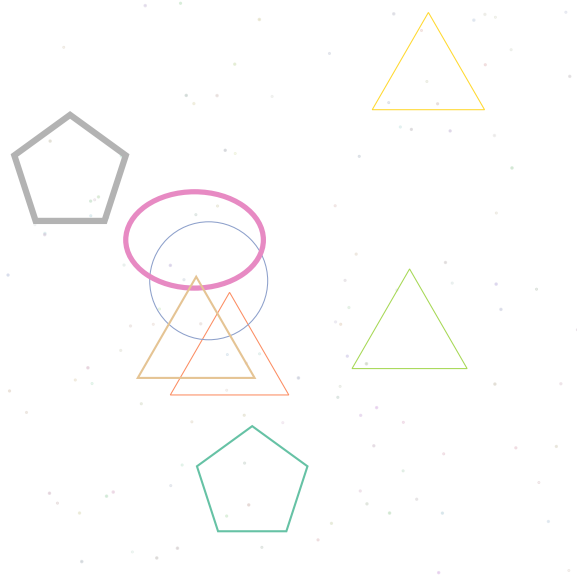[{"shape": "pentagon", "thickness": 1, "radius": 0.5, "center": [0.437, 0.161]}, {"shape": "triangle", "thickness": 0.5, "radius": 0.59, "center": [0.398, 0.374]}, {"shape": "circle", "thickness": 0.5, "radius": 0.51, "center": [0.361, 0.513]}, {"shape": "oval", "thickness": 2.5, "radius": 0.6, "center": [0.337, 0.584]}, {"shape": "triangle", "thickness": 0.5, "radius": 0.58, "center": [0.709, 0.418]}, {"shape": "triangle", "thickness": 0.5, "radius": 0.56, "center": [0.742, 0.865]}, {"shape": "triangle", "thickness": 1, "radius": 0.58, "center": [0.34, 0.403]}, {"shape": "pentagon", "thickness": 3, "radius": 0.51, "center": [0.121, 0.699]}]